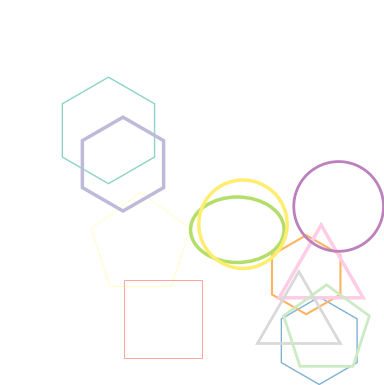[{"shape": "hexagon", "thickness": 1, "radius": 0.69, "center": [0.282, 0.661]}, {"shape": "pentagon", "thickness": 0.5, "radius": 0.68, "center": [0.365, 0.365]}, {"shape": "hexagon", "thickness": 2.5, "radius": 0.61, "center": [0.319, 0.574]}, {"shape": "square", "thickness": 0.5, "radius": 0.51, "center": [0.424, 0.172]}, {"shape": "hexagon", "thickness": 1, "radius": 0.57, "center": [0.829, 0.115]}, {"shape": "hexagon", "thickness": 1.5, "radius": 0.51, "center": [0.795, 0.286]}, {"shape": "oval", "thickness": 2.5, "radius": 0.61, "center": [0.616, 0.403]}, {"shape": "triangle", "thickness": 2.5, "radius": 0.63, "center": [0.834, 0.29]}, {"shape": "triangle", "thickness": 2, "radius": 0.62, "center": [0.776, 0.17]}, {"shape": "circle", "thickness": 2, "radius": 0.58, "center": [0.88, 0.464]}, {"shape": "pentagon", "thickness": 2, "radius": 0.59, "center": [0.848, 0.143]}, {"shape": "circle", "thickness": 2.5, "radius": 0.57, "center": [0.631, 0.418]}]